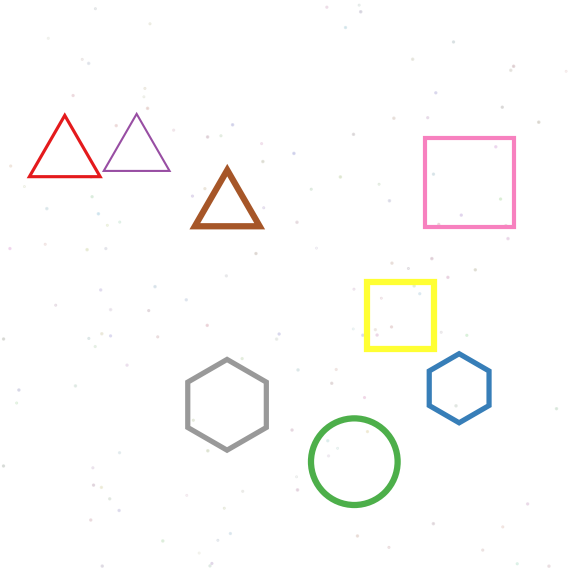[{"shape": "triangle", "thickness": 1.5, "radius": 0.35, "center": [0.112, 0.729]}, {"shape": "hexagon", "thickness": 2.5, "radius": 0.3, "center": [0.795, 0.327]}, {"shape": "circle", "thickness": 3, "radius": 0.38, "center": [0.614, 0.2]}, {"shape": "triangle", "thickness": 1, "radius": 0.33, "center": [0.237, 0.736]}, {"shape": "square", "thickness": 3, "radius": 0.29, "center": [0.694, 0.452]}, {"shape": "triangle", "thickness": 3, "radius": 0.32, "center": [0.394, 0.64]}, {"shape": "square", "thickness": 2, "radius": 0.39, "center": [0.813, 0.683]}, {"shape": "hexagon", "thickness": 2.5, "radius": 0.39, "center": [0.393, 0.298]}]